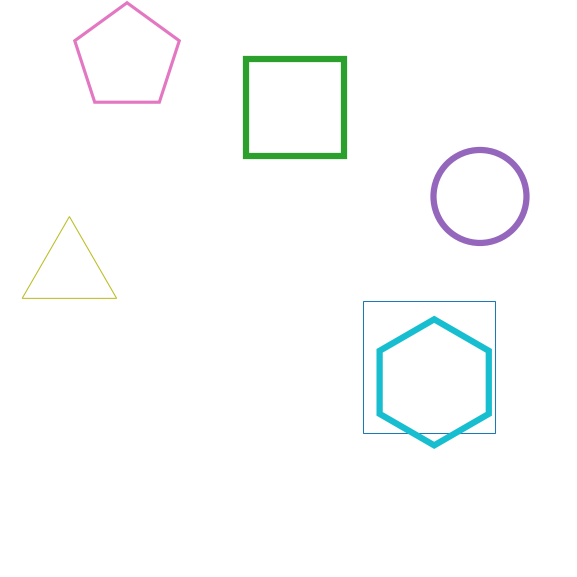[{"shape": "square", "thickness": 0.5, "radius": 0.57, "center": [0.743, 0.363]}, {"shape": "square", "thickness": 3, "radius": 0.42, "center": [0.511, 0.813]}, {"shape": "circle", "thickness": 3, "radius": 0.4, "center": [0.831, 0.659]}, {"shape": "pentagon", "thickness": 1.5, "radius": 0.48, "center": [0.22, 0.899]}, {"shape": "triangle", "thickness": 0.5, "radius": 0.47, "center": [0.12, 0.53]}, {"shape": "hexagon", "thickness": 3, "radius": 0.55, "center": [0.752, 0.337]}]